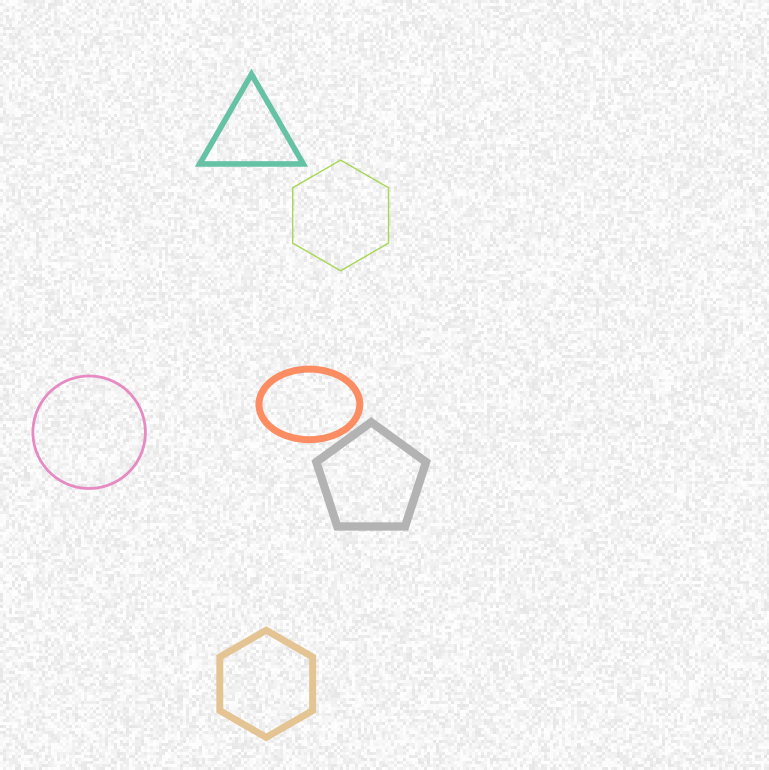[{"shape": "triangle", "thickness": 2, "radius": 0.39, "center": [0.327, 0.826]}, {"shape": "oval", "thickness": 2.5, "radius": 0.33, "center": [0.402, 0.475]}, {"shape": "circle", "thickness": 1, "radius": 0.37, "center": [0.116, 0.439]}, {"shape": "hexagon", "thickness": 0.5, "radius": 0.36, "center": [0.442, 0.72]}, {"shape": "hexagon", "thickness": 2.5, "radius": 0.35, "center": [0.346, 0.112]}, {"shape": "pentagon", "thickness": 3, "radius": 0.37, "center": [0.482, 0.377]}]